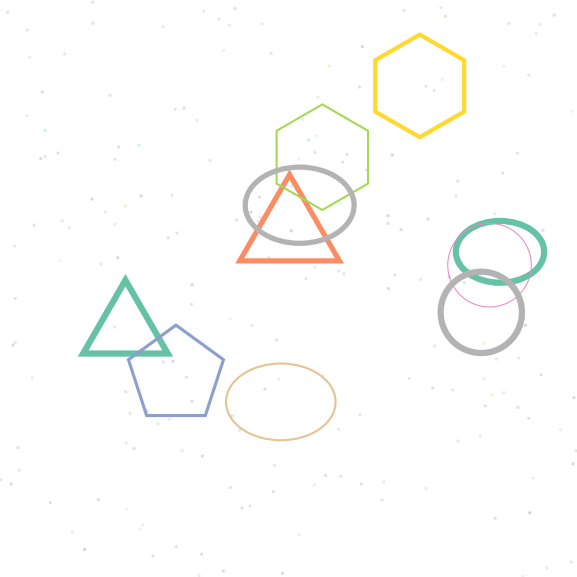[{"shape": "oval", "thickness": 3, "radius": 0.38, "center": [0.866, 0.563]}, {"shape": "triangle", "thickness": 3, "radius": 0.42, "center": [0.217, 0.429]}, {"shape": "triangle", "thickness": 2.5, "radius": 0.5, "center": [0.501, 0.597]}, {"shape": "pentagon", "thickness": 1.5, "radius": 0.43, "center": [0.305, 0.35]}, {"shape": "circle", "thickness": 0.5, "radius": 0.36, "center": [0.848, 0.54]}, {"shape": "hexagon", "thickness": 1, "radius": 0.46, "center": [0.558, 0.727]}, {"shape": "hexagon", "thickness": 2, "radius": 0.44, "center": [0.727, 0.85]}, {"shape": "oval", "thickness": 1, "radius": 0.47, "center": [0.486, 0.303]}, {"shape": "circle", "thickness": 3, "radius": 0.35, "center": [0.833, 0.458]}, {"shape": "oval", "thickness": 2.5, "radius": 0.47, "center": [0.519, 0.644]}]